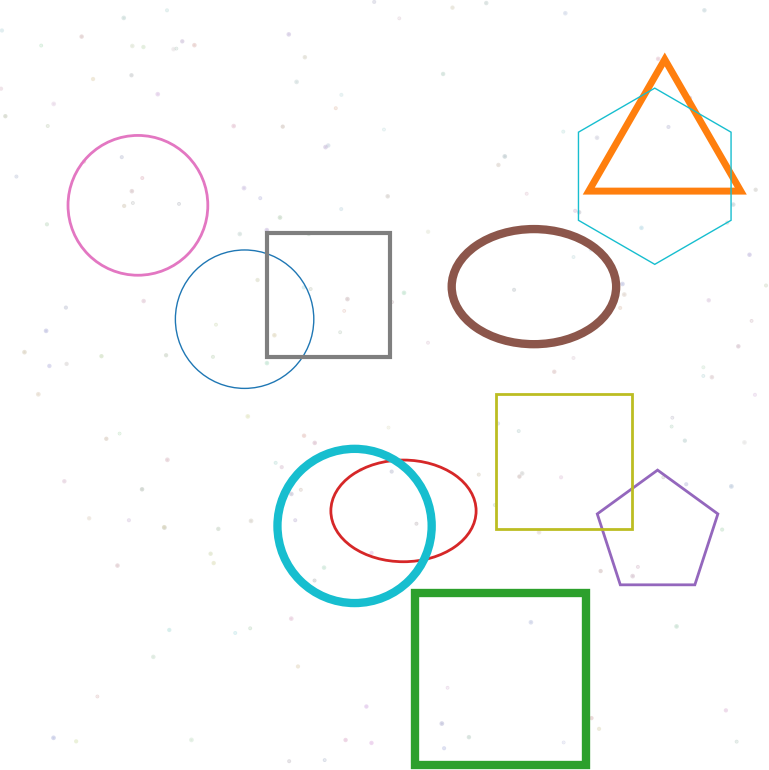[{"shape": "circle", "thickness": 0.5, "radius": 0.45, "center": [0.318, 0.585]}, {"shape": "triangle", "thickness": 2.5, "radius": 0.57, "center": [0.863, 0.809]}, {"shape": "square", "thickness": 3, "radius": 0.56, "center": [0.65, 0.118]}, {"shape": "oval", "thickness": 1, "radius": 0.47, "center": [0.524, 0.337]}, {"shape": "pentagon", "thickness": 1, "radius": 0.41, "center": [0.854, 0.307]}, {"shape": "oval", "thickness": 3, "radius": 0.53, "center": [0.693, 0.628]}, {"shape": "circle", "thickness": 1, "radius": 0.45, "center": [0.179, 0.733]}, {"shape": "square", "thickness": 1.5, "radius": 0.4, "center": [0.427, 0.617]}, {"shape": "square", "thickness": 1, "radius": 0.44, "center": [0.732, 0.401]}, {"shape": "hexagon", "thickness": 0.5, "radius": 0.57, "center": [0.85, 0.771]}, {"shape": "circle", "thickness": 3, "radius": 0.5, "center": [0.46, 0.317]}]